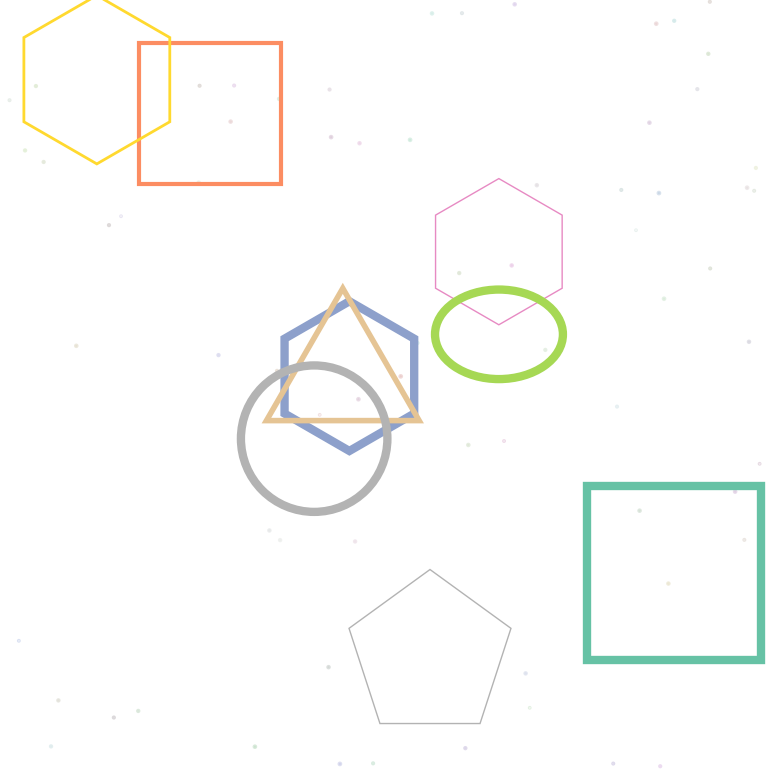[{"shape": "square", "thickness": 3, "radius": 0.56, "center": [0.875, 0.256]}, {"shape": "square", "thickness": 1.5, "radius": 0.46, "center": [0.273, 0.852]}, {"shape": "hexagon", "thickness": 3, "radius": 0.49, "center": [0.454, 0.512]}, {"shape": "hexagon", "thickness": 0.5, "radius": 0.47, "center": [0.648, 0.673]}, {"shape": "oval", "thickness": 3, "radius": 0.42, "center": [0.648, 0.566]}, {"shape": "hexagon", "thickness": 1, "radius": 0.55, "center": [0.126, 0.897]}, {"shape": "triangle", "thickness": 2, "radius": 0.57, "center": [0.445, 0.511]}, {"shape": "pentagon", "thickness": 0.5, "radius": 0.55, "center": [0.558, 0.15]}, {"shape": "circle", "thickness": 3, "radius": 0.48, "center": [0.408, 0.43]}]